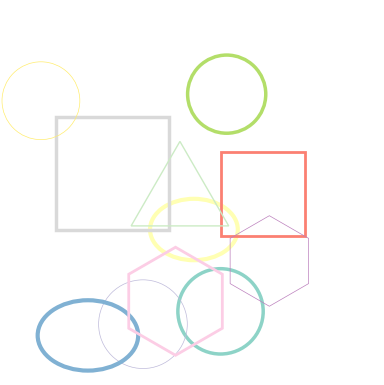[{"shape": "circle", "thickness": 2.5, "radius": 0.55, "center": [0.573, 0.191]}, {"shape": "oval", "thickness": 3, "radius": 0.57, "center": [0.504, 0.404]}, {"shape": "circle", "thickness": 0.5, "radius": 0.58, "center": [0.371, 0.158]}, {"shape": "square", "thickness": 2, "radius": 0.55, "center": [0.684, 0.497]}, {"shape": "oval", "thickness": 3, "radius": 0.65, "center": [0.228, 0.129]}, {"shape": "circle", "thickness": 2.5, "radius": 0.51, "center": [0.589, 0.755]}, {"shape": "hexagon", "thickness": 2, "radius": 0.7, "center": [0.456, 0.218]}, {"shape": "square", "thickness": 2.5, "radius": 0.73, "center": [0.293, 0.55]}, {"shape": "hexagon", "thickness": 0.5, "radius": 0.59, "center": [0.7, 0.322]}, {"shape": "triangle", "thickness": 1, "radius": 0.73, "center": [0.467, 0.486]}, {"shape": "circle", "thickness": 0.5, "radius": 0.51, "center": [0.106, 0.738]}]